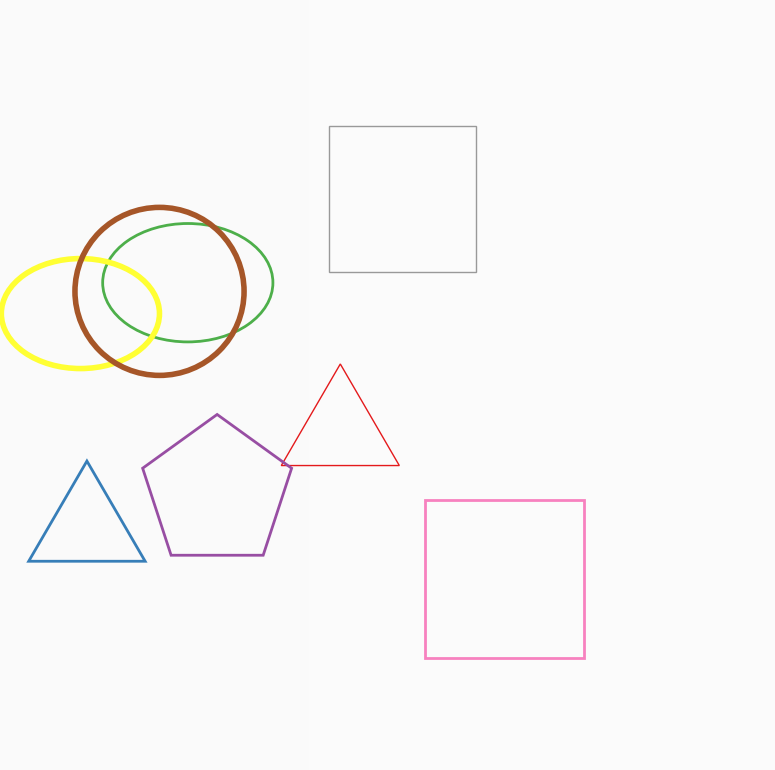[{"shape": "triangle", "thickness": 0.5, "radius": 0.44, "center": [0.439, 0.439]}, {"shape": "triangle", "thickness": 1, "radius": 0.43, "center": [0.112, 0.314]}, {"shape": "oval", "thickness": 1, "radius": 0.55, "center": [0.242, 0.633]}, {"shape": "pentagon", "thickness": 1, "radius": 0.51, "center": [0.28, 0.361]}, {"shape": "oval", "thickness": 2, "radius": 0.51, "center": [0.104, 0.593]}, {"shape": "circle", "thickness": 2, "radius": 0.55, "center": [0.206, 0.622]}, {"shape": "square", "thickness": 1, "radius": 0.51, "center": [0.651, 0.248]}, {"shape": "square", "thickness": 0.5, "radius": 0.47, "center": [0.52, 0.741]}]